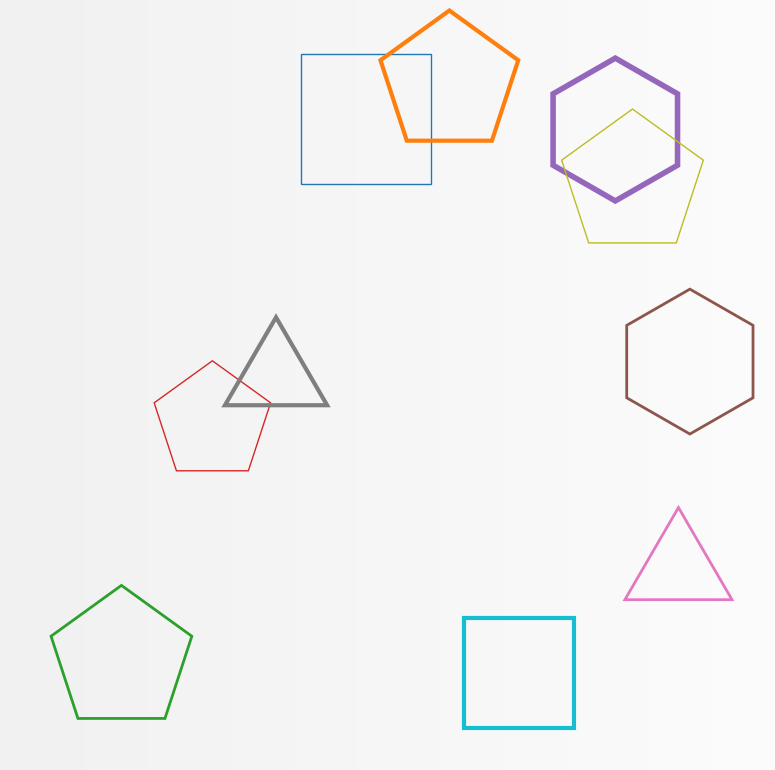[{"shape": "square", "thickness": 0.5, "radius": 0.42, "center": [0.472, 0.845]}, {"shape": "pentagon", "thickness": 1.5, "radius": 0.47, "center": [0.58, 0.893]}, {"shape": "pentagon", "thickness": 1, "radius": 0.48, "center": [0.157, 0.144]}, {"shape": "pentagon", "thickness": 0.5, "radius": 0.39, "center": [0.274, 0.452]}, {"shape": "hexagon", "thickness": 2, "radius": 0.46, "center": [0.794, 0.832]}, {"shape": "hexagon", "thickness": 1, "radius": 0.47, "center": [0.89, 0.53]}, {"shape": "triangle", "thickness": 1, "radius": 0.4, "center": [0.875, 0.261]}, {"shape": "triangle", "thickness": 1.5, "radius": 0.38, "center": [0.356, 0.512]}, {"shape": "pentagon", "thickness": 0.5, "radius": 0.48, "center": [0.816, 0.762]}, {"shape": "square", "thickness": 1.5, "radius": 0.36, "center": [0.67, 0.126]}]